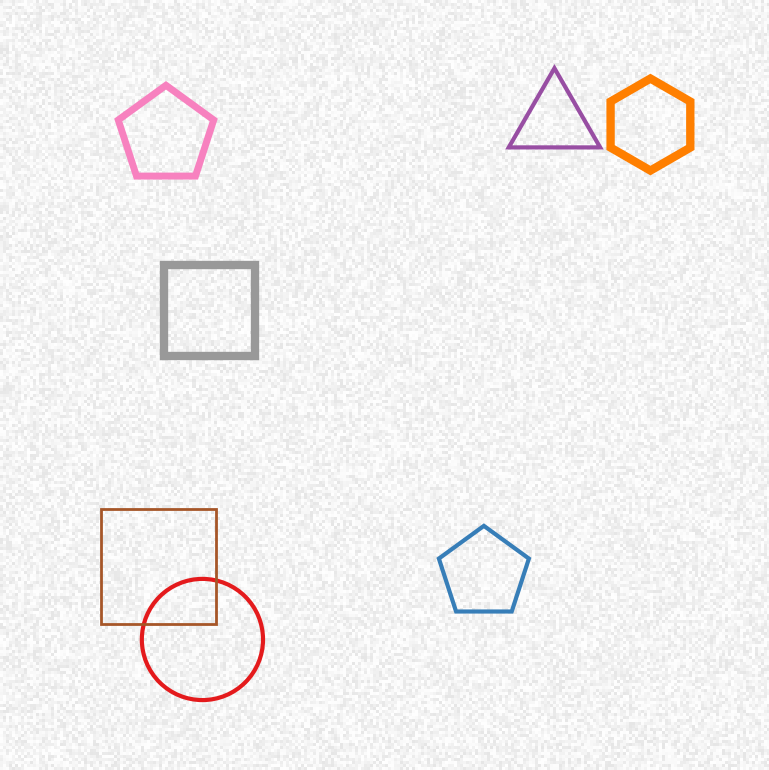[{"shape": "circle", "thickness": 1.5, "radius": 0.39, "center": [0.263, 0.169]}, {"shape": "pentagon", "thickness": 1.5, "radius": 0.31, "center": [0.628, 0.256]}, {"shape": "triangle", "thickness": 1.5, "radius": 0.34, "center": [0.72, 0.843]}, {"shape": "hexagon", "thickness": 3, "radius": 0.3, "center": [0.845, 0.838]}, {"shape": "square", "thickness": 1, "radius": 0.37, "center": [0.206, 0.264]}, {"shape": "pentagon", "thickness": 2.5, "radius": 0.33, "center": [0.216, 0.824]}, {"shape": "square", "thickness": 3, "radius": 0.3, "center": [0.272, 0.597]}]